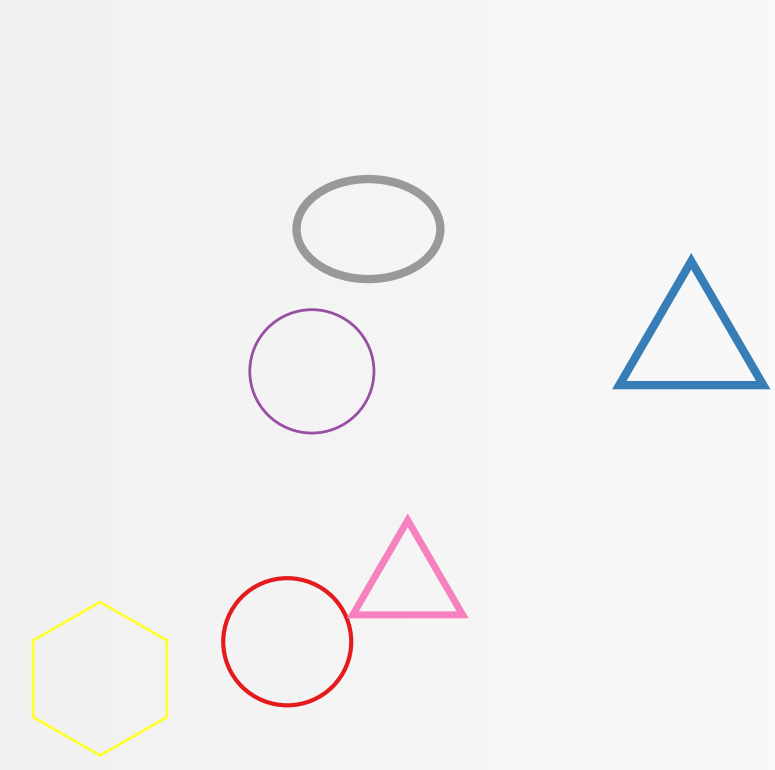[{"shape": "circle", "thickness": 1.5, "radius": 0.41, "center": [0.371, 0.167]}, {"shape": "triangle", "thickness": 3, "radius": 0.54, "center": [0.892, 0.553]}, {"shape": "circle", "thickness": 1, "radius": 0.4, "center": [0.402, 0.518]}, {"shape": "hexagon", "thickness": 1, "radius": 0.5, "center": [0.129, 0.118]}, {"shape": "triangle", "thickness": 2.5, "radius": 0.41, "center": [0.526, 0.242]}, {"shape": "oval", "thickness": 3, "radius": 0.46, "center": [0.475, 0.703]}]